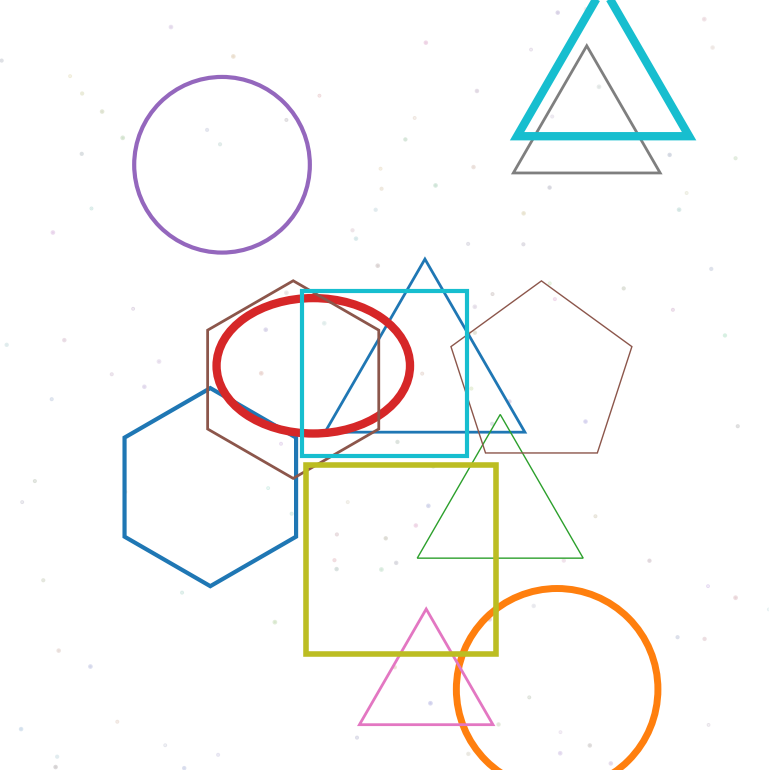[{"shape": "hexagon", "thickness": 1.5, "radius": 0.64, "center": [0.273, 0.367]}, {"shape": "triangle", "thickness": 1, "radius": 0.75, "center": [0.552, 0.514]}, {"shape": "circle", "thickness": 2.5, "radius": 0.65, "center": [0.724, 0.105]}, {"shape": "triangle", "thickness": 0.5, "radius": 0.62, "center": [0.65, 0.337]}, {"shape": "oval", "thickness": 3, "radius": 0.63, "center": [0.407, 0.525]}, {"shape": "circle", "thickness": 1.5, "radius": 0.57, "center": [0.288, 0.786]}, {"shape": "hexagon", "thickness": 1, "radius": 0.64, "center": [0.381, 0.507]}, {"shape": "pentagon", "thickness": 0.5, "radius": 0.62, "center": [0.703, 0.512]}, {"shape": "triangle", "thickness": 1, "radius": 0.5, "center": [0.554, 0.109]}, {"shape": "triangle", "thickness": 1, "radius": 0.55, "center": [0.762, 0.83]}, {"shape": "square", "thickness": 2, "radius": 0.62, "center": [0.521, 0.273]}, {"shape": "triangle", "thickness": 3, "radius": 0.64, "center": [0.783, 0.888]}, {"shape": "square", "thickness": 1.5, "radius": 0.54, "center": [0.499, 0.515]}]